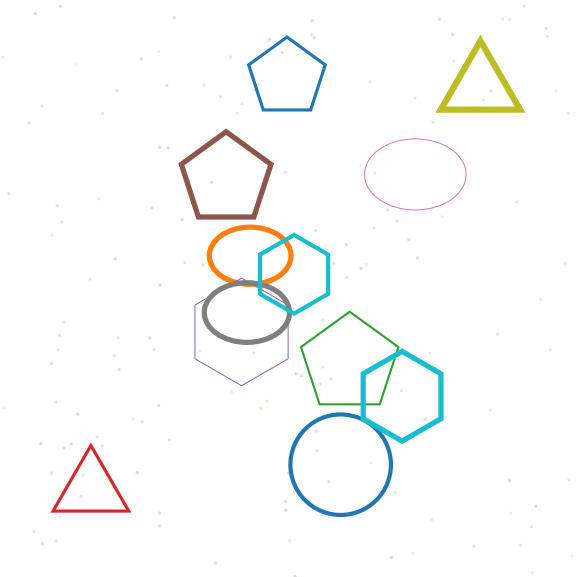[{"shape": "circle", "thickness": 2, "radius": 0.44, "center": [0.59, 0.194]}, {"shape": "pentagon", "thickness": 1.5, "radius": 0.35, "center": [0.497, 0.865]}, {"shape": "oval", "thickness": 2.5, "radius": 0.35, "center": [0.433, 0.556]}, {"shape": "pentagon", "thickness": 1, "radius": 0.44, "center": [0.606, 0.371]}, {"shape": "triangle", "thickness": 1.5, "radius": 0.38, "center": [0.157, 0.152]}, {"shape": "hexagon", "thickness": 0.5, "radius": 0.47, "center": [0.418, 0.424]}, {"shape": "pentagon", "thickness": 2.5, "radius": 0.41, "center": [0.392, 0.689]}, {"shape": "oval", "thickness": 0.5, "radius": 0.44, "center": [0.719, 0.697]}, {"shape": "oval", "thickness": 2.5, "radius": 0.37, "center": [0.427, 0.458]}, {"shape": "triangle", "thickness": 3, "radius": 0.4, "center": [0.832, 0.849]}, {"shape": "hexagon", "thickness": 2.5, "radius": 0.39, "center": [0.696, 0.313]}, {"shape": "hexagon", "thickness": 2, "radius": 0.34, "center": [0.509, 0.524]}]